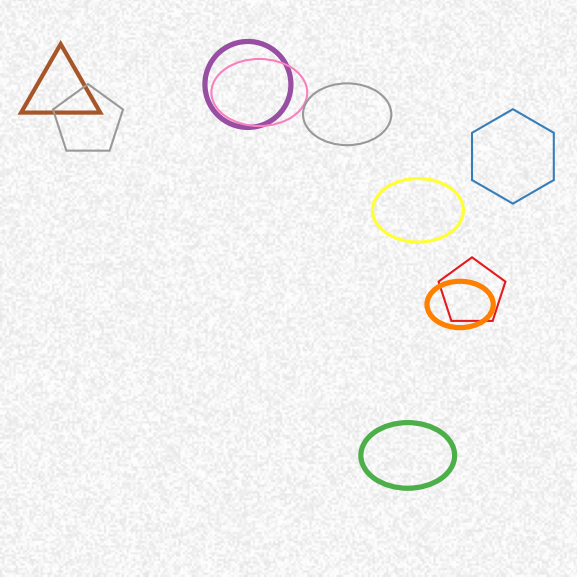[{"shape": "pentagon", "thickness": 1, "radius": 0.3, "center": [0.817, 0.493]}, {"shape": "hexagon", "thickness": 1, "radius": 0.41, "center": [0.888, 0.728]}, {"shape": "oval", "thickness": 2.5, "radius": 0.41, "center": [0.706, 0.211]}, {"shape": "circle", "thickness": 2.5, "radius": 0.37, "center": [0.429, 0.853]}, {"shape": "oval", "thickness": 2.5, "radius": 0.29, "center": [0.797, 0.472]}, {"shape": "oval", "thickness": 1.5, "radius": 0.39, "center": [0.724, 0.635]}, {"shape": "triangle", "thickness": 2, "radius": 0.4, "center": [0.105, 0.844]}, {"shape": "oval", "thickness": 1, "radius": 0.41, "center": [0.449, 0.839]}, {"shape": "oval", "thickness": 1, "radius": 0.38, "center": [0.601, 0.801]}, {"shape": "pentagon", "thickness": 1, "radius": 0.32, "center": [0.152, 0.79]}]